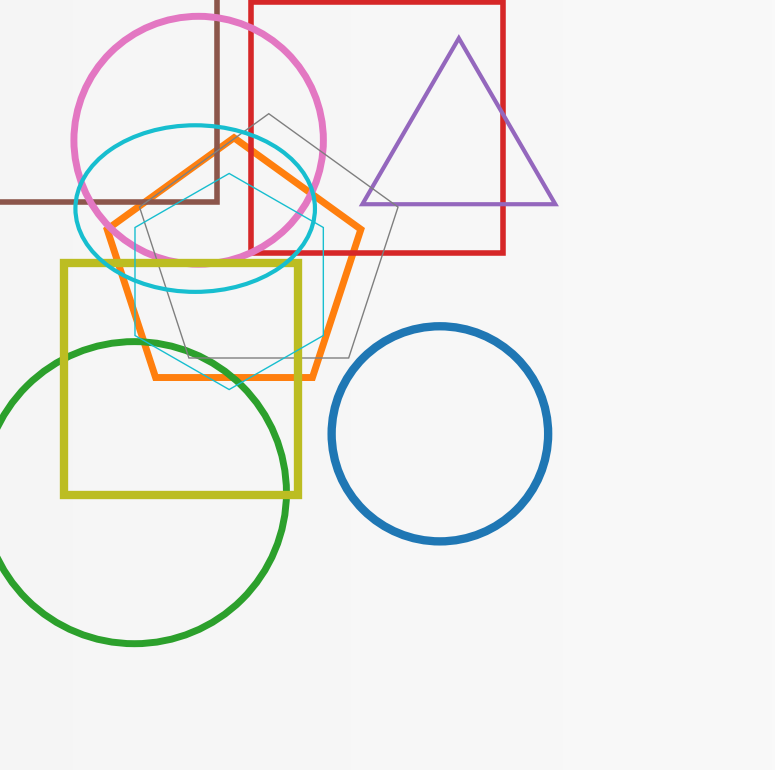[{"shape": "circle", "thickness": 3, "radius": 0.7, "center": [0.568, 0.437]}, {"shape": "pentagon", "thickness": 2.5, "radius": 0.86, "center": [0.302, 0.649]}, {"shape": "circle", "thickness": 2.5, "radius": 0.98, "center": [0.173, 0.36]}, {"shape": "square", "thickness": 2, "radius": 0.81, "center": [0.487, 0.834]}, {"shape": "triangle", "thickness": 1.5, "radius": 0.72, "center": [0.592, 0.807]}, {"shape": "square", "thickness": 2, "radius": 0.81, "center": [0.119, 0.899]}, {"shape": "circle", "thickness": 2.5, "radius": 0.8, "center": [0.256, 0.818]}, {"shape": "pentagon", "thickness": 0.5, "radius": 0.88, "center": [0.347, 0.677]}, {"shape": "square", "thickness": 3, "radius": 0.75, "center": [0.234, 0.507]}, {"shape": "oval", "thickness": 1.5, "radius": 0.77, "center": [0.252, 0.729]}, {"shape": "hexagon", "thickness": 0.5, "radius": 0.7, "center": [0.296, 0.634]}]